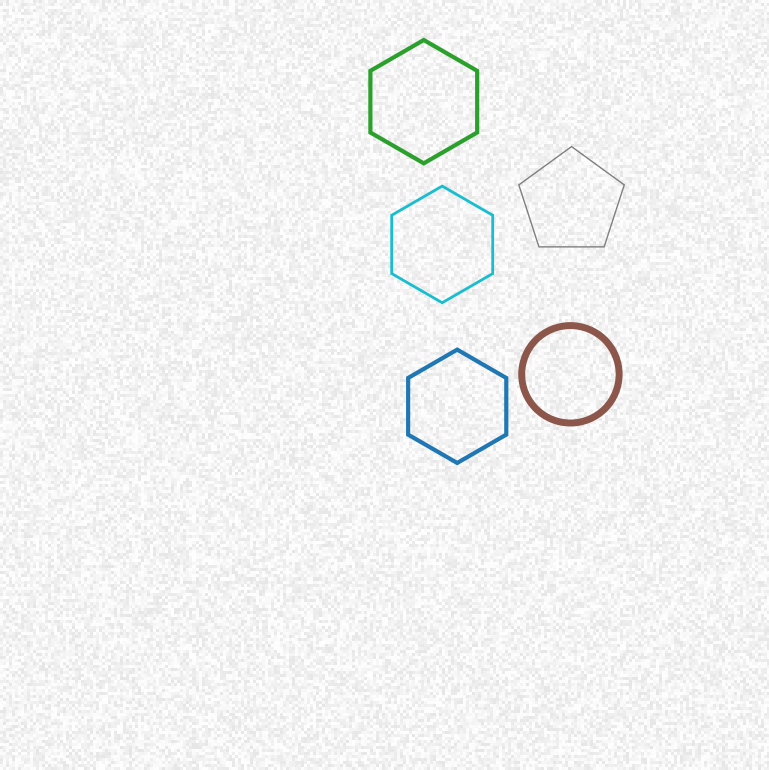[{"shape": "hexagon", "thickness": 1.5, "radius": 0.37, "center": [0.594, 0.472]}, {"shape": "hexagon", "thickness": 1.5, "radius": 0.4, "center": [0.55, 0.868]}, {"shape": "circle", "thickness": 2.5, "radius": 0.32, "center": [0.741, 0.514]}, {"shape": "pentagon", "thickness": 0.5, "radius": 0.36, "center": [0.742, 0.738]}, {"shape": "hexagon", "thickness": 1, "radius": 0.38, "center": [0.574, 0.683]}]